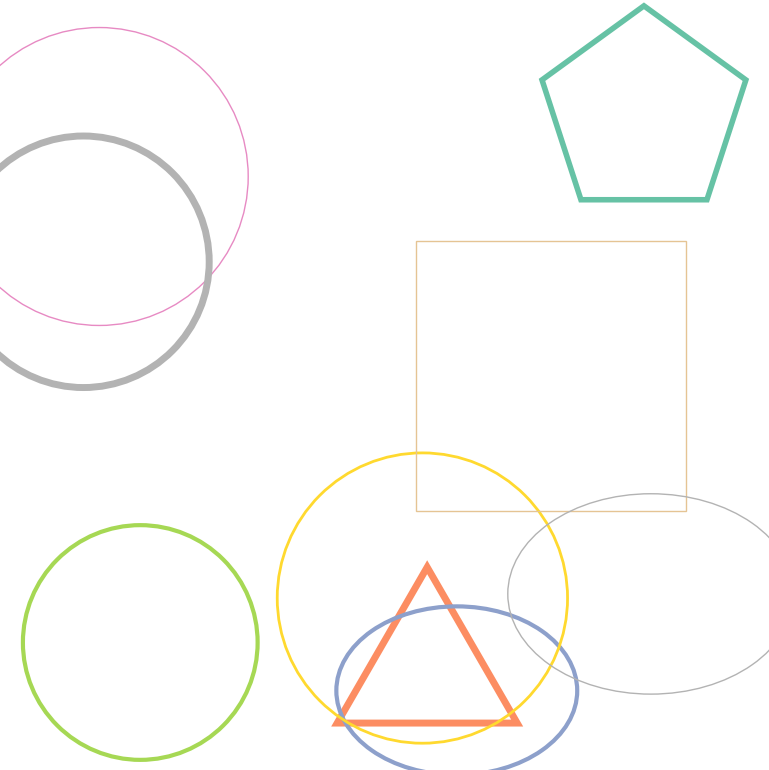[{"shape": "pentagon", "thickness": 2, "radius": 0.7, "center": [0.836, 0.853]}, {"shape": "triangle", "thickness": 2.5, "radius": 0.67, "center": [0.555, 0.128]}, {"shape": "oval", "thickness": 1.5, "radius": 0.78, "center": [0.593, 0.103]}, {"shape": "circle", "thickness": 0.5, "radius": 0.97, "center": [0.129, 0.771]}, {"shape": "circle", "thickness": 1.5, "radius": 0.76, "center": [0.182, 0.166]}, {"shape": "circle", "thickness": 1, "radius": 0.94, "center": [0.549, 0.223]}, {"shape": "square", "thickness": 0.5, "radius": 0.88, "center": [0.715, 0.512]}, {"shape": "circle", "thickness": 2.5, "radius": 0.82, "center": [0.108, 0.66]}, {"shape": "oval", "thickness": 0.5, "radius": 0.93, "center": [0.845, 0.229]}]